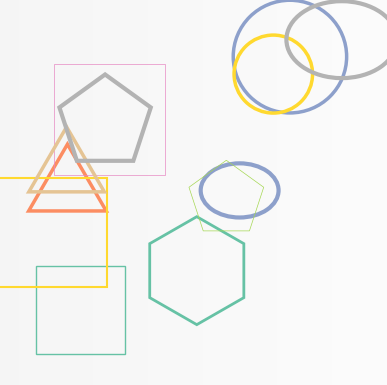[{"shape": "square", "thickness": 1, "radius": 0.57, "center": [0.208, 0.195]}, {"shape": "hexagon", "thickness": 2, "radius": 0.7, "center": [0.508, 0.297]}, {"shape": "triangle", "thickness": 2.5, "radius": 0.58, "center": [0.174, 0.51]}, {"shape": "circle", "thickness": 2.5, "radius": 0.73, "center": [0.748, 0.853]}, {"shape": "oval", "thickness": 3, "radius": 0.5, "center": [0.618, 0.505]}, {"shape": "square", "thickness": 0.5, "radius": 0.72, "center": [0.282, 0.69]}, {"shape": "pentagon", "thickness": 0.5, "radius": 0.51, "center": [0.584, 0.482]}, {"shape": "square", "thickness": 1.5, "radius": 0.71, "center": [0.134, 0.396]}, {"shape": "circle", "thickness": 2.5, "radius": 0.51, "center": [0.705, 0.808]}, {"shape": "triangle", "thickness": 2.5, "radius": 0.56, "center": [0.172, 0.558]}, {"shape": "oval", "thickness": 3, "radius": 0.71, "center": [0.882, 0.897]}, {"shape": "pentagon", "thickness": 3, "radius": 0.62, "center": [0.271, 0.683]}]